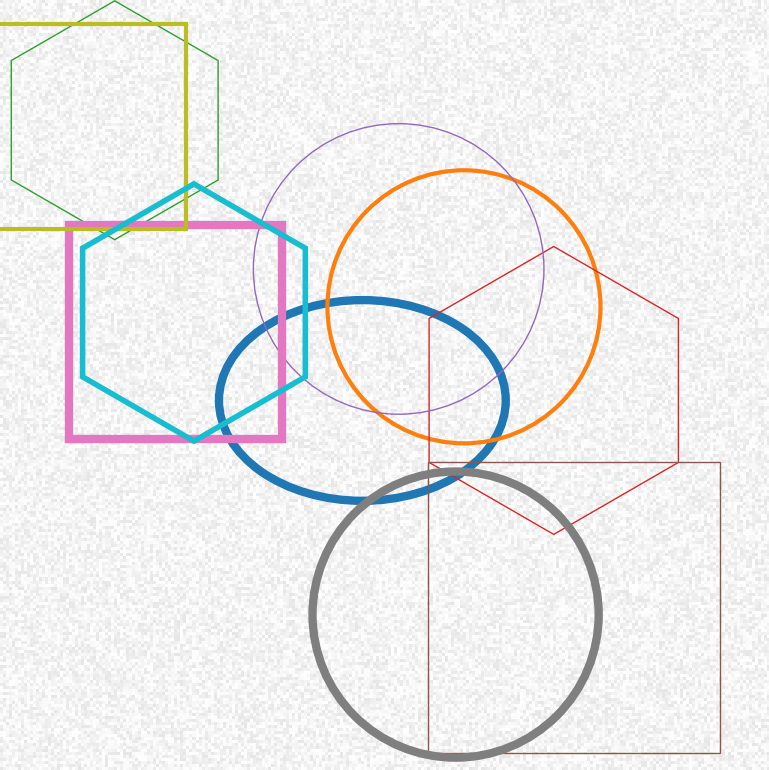[{"shape": "oval", "thickness": 3, "radius": 0.93, "center": [0.471, 0.48]}, {"shape": "circle", "thickness": 1.5, "radius": 0.89, "center": [0.603, 0.602]}, {"shape": "hexagon", "thickness": 0.5, "radius": 0.78, "center": [0.149, 0.844]}, {"shape": "hexagon", "thickness": 0.5, "radius": 0.93, "center": [0.719, 0.493]}, {"shape": "circle", "thickness": 0.5, "radius": 0.94, "center": [0.518, 0.651]}, {"shape": "square", "thickness": 0.5, "radius": 0.95, "center": [0.745, 0.21]}, {"shape": "square", "thickness": 3, "radius": 0.69, "center": [0.228, 0.569]}, {"shape": "circle", "thickness": 3, "radius": 0.93, "center": [0.592, 0.202]}, {"shape": "square", "thickness": 1.5, "radius": 0.67, "center": [0.108, 0.836]}, {"shape": "hexagon", "thickness": 2, "radius": 0.83, "center": [0.252, 0.594]}]